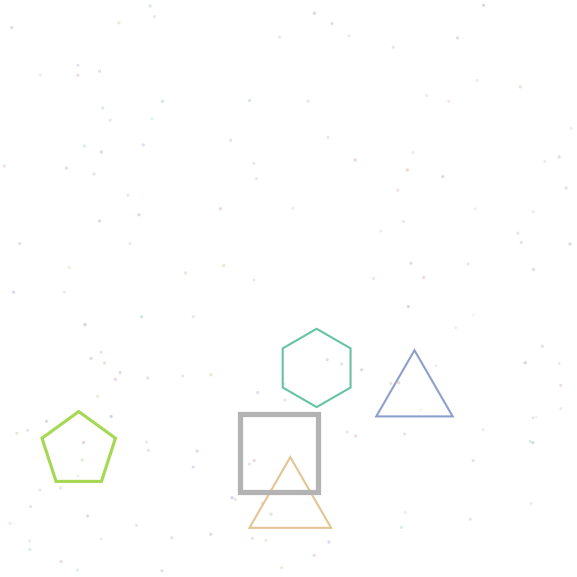[{"shape": "hexagon", "thickness": 1, "radius": 0.34, "center": [0.548, 0.362]}, {"shape": "triangle", "thickness": 1, "radius": 0.38, "center": [0.718, 0.316]}, {"shape": "pentagon", "thickness": 1.5, "radius": 0.33, "center": [0.136, 0.22]}, {"shape": "triangle", "thickness": 1, "radius": 0.41, "center": [0.503, 0.126]}, {"shape": "square", "thickness": 2.5, "radius": 0.34, "center": [0.483, 0.214]}]